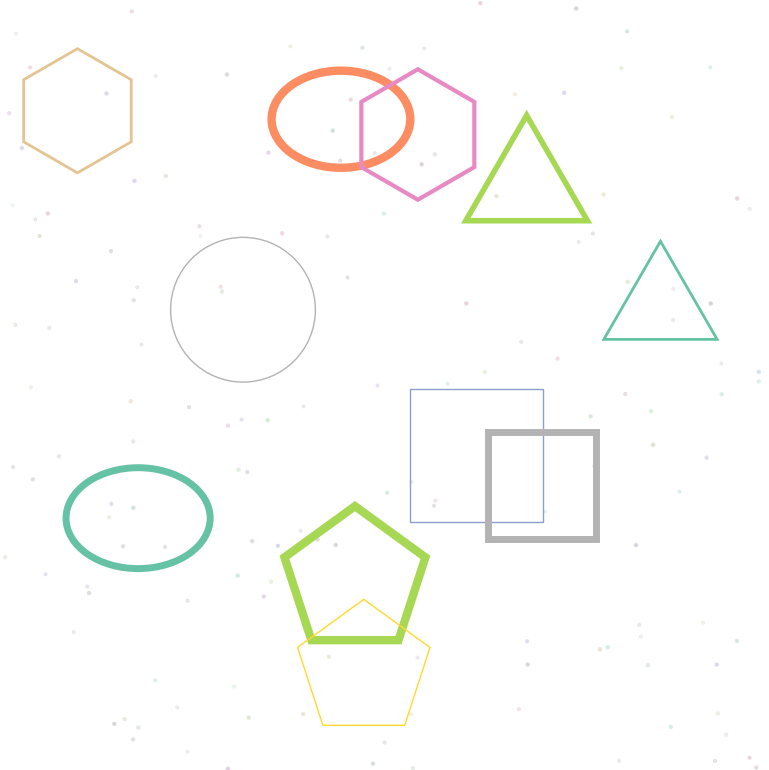[{"shape": "triangle", "thickness": 1, "radius": 0.42, "center": [0.858, 0.602]}, {"shape": "oval", "thickness": 2.5, "radius": 0.47, "center": [0.179, 0.327]}, {"shape": "oval", "thickness": 3, "radius": 0.45, "center": [0.443, 0.845]}, {"shape": "square", "thickness": 0.5, "radius": 0.43, "center": [0.619, 0.408]}, {"shape": "hexagon", "thickness": 1.5, "radius": 0.42, "center": [0.543, 0.825]}, {"shape": "pentagon", "thickness": 3, "radius": 0.48, "center": [0.461, 0.246]}, {"shape": "triangle", "thickness": 2, "radius": 0.46, "center": [0.684, 0.759]}, {"shape": "pentagon", "thickness": 0.5, "radius": 0.45, "center": [0.472, 0.131]}, {"shape": "hexagon", "thickness": 1, "radius": 0.4, "center": [0.101, 0.856]}, {"shape": "circle", "thickness": 0.5, "radius": 0.47, "center": [0.316, 0.598]}, {"shape": "square", "thickness": 2.5, "radius": 0.35, "center": [0.704, 0.37]}]